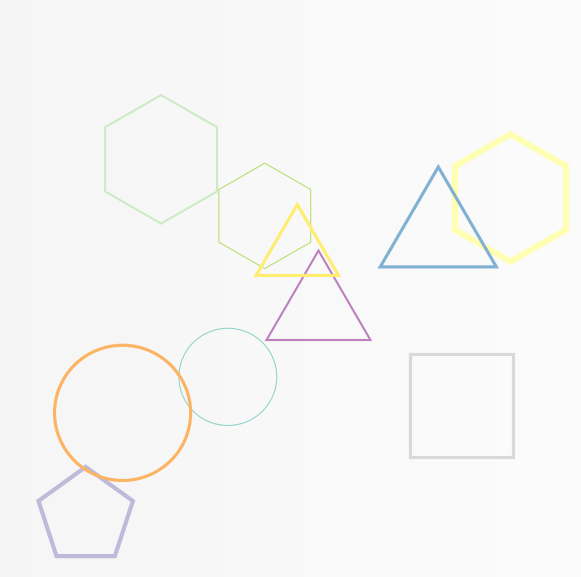[{"shape": "circle", "thickness": 0.5, "radius": 0.42, "center": [0.392, 0.347]}, {"shape": "hexagon", "thickness": 3, "radius": 0.55, "center": [0.878, 0.656]}, {"shape": "pentagon", "thickness": 2, "radius": 0.43, "center": [0.147, 0.105]}, {"shape": "triangle", "thickness": 1.5, "radius": 0.58, "center": [0.754, 0.595]}, {"shape": "circle", "thickness": 1.5, "radius": 0.59, "center": [0.211, 0.284]}, {"shape": "hexagon", "thickness": 0.5, "radius": 0.46, "center": [0.456, 0.625]}, {"shape": "square", "thickness": 1.5, "radius": 0.44, "center": [0.794, 0.297]}, {"shape": "triangle", "thickness": 1, "radius": 0.52, "center": [0.548, 0.462]}, {"shape": "hexagon", "thickness": 1, "radius": 0.56, "center": [0.277, 0.723]}, {"shape": "triangle", "thickness": 1.5, "radius": 0.41, "center": [0.511, 0.563]}]